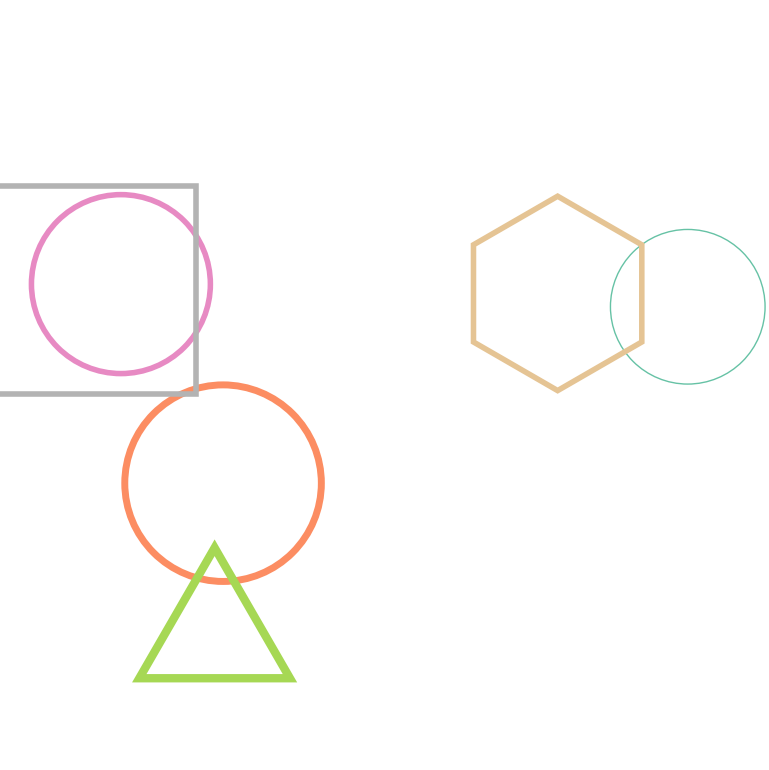[{"shape": "circle", "thickness": 0.5, "radius": 0.5, "center": [0.893, 0.602]}, {"shape": "circle", "thickness": 2.5, "radius": 0.64, "center": [0.29, 0.373]}, {"shape": "circle", "thickness": 2, "radius": 0.58, "center": [0.157, 0.631]}, {"shape": "triangle", "thickness": 3, "radius": 0.56, "center": [0.279, 0.176]}, {"shape": "hexagon", "thickness": 2, "radius": 0.63, "center": [0.724, 0.619]}, {"shape": "square", "thickness": 2, "radius": 0.68, "center": [0.12, 0.624]}]